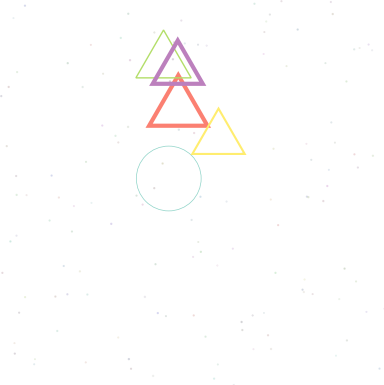[{"shape": "circle", "thickness": 0.5, "radius": 0.42, "center": [0.438, 0.536]}, {"shape": "triangle", "thickness": 3, "radius": 0.44, "center": [0.463, 0.717]}, {"shape": "triangle", "thickness": 1, "radius": 0.41, "center": [0.425, 0.839]}, {"shape": "triangle", "thickness": 3, "radius": 0.37, "center": [0.462, 0.82]}, {"shape": "triangle", "thickness": 1.5, "radius": 0.39, "center": [0.568, 0.639]}]